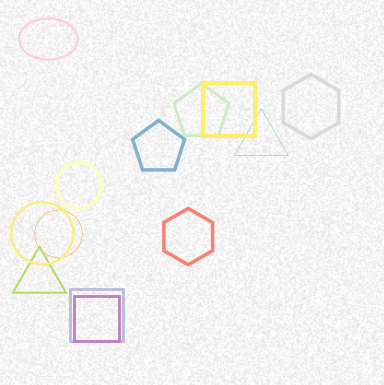[{"shape": "triangle", "thickness": 0.5, "radius": 0.4, "center": [0.679, 0.637]}, {"shape": "circle", "thickness": 2, "radius": 0.29, "center": [0.206, 0.518]}, {"shape": "square", "thickness": 2, "radius": 0.34, "center": [0.251, 0.182]}, {"shape": "hexagon", "thickness": 2.5, "radius": 0.37, "center": [0.489, 0.385]}, {"shape": "pentagon", "thickness": 2.5, "radius": 0.36, "center": [0.412, 0.616]}, {"shape": "circle", "thickness": 0.5, "radius": 0.31, "center": [0.152, 0.392]}, {"shape": "triangle", "thickness": 1.5, "radius": 0.4, "center": [0.102, 0.28]}, {"shape": "oval", "thickness": 1.5, "radius": 0.38, "center": [0.126, 0.898]}, {"shape": "hexagon", "thickness": 2.5, "radius": 0.42, "center": [0.808, 0.723]}, {"shape": "square", "thickness": 2, "radius": 0.29, "center": [0.251, 0.173]}, {"shape": "pentagon", "thickness": 2, "radius": 0.38, "center": [0.523, 0.708]}, {"shape": "circle", "thickness": 1.5, "radius": 0.4, "center": [0.11, 0.394]}, {"shape": "square", "thickness": 3, "radius": 0.34, "center": [0.595, 0.716]}]